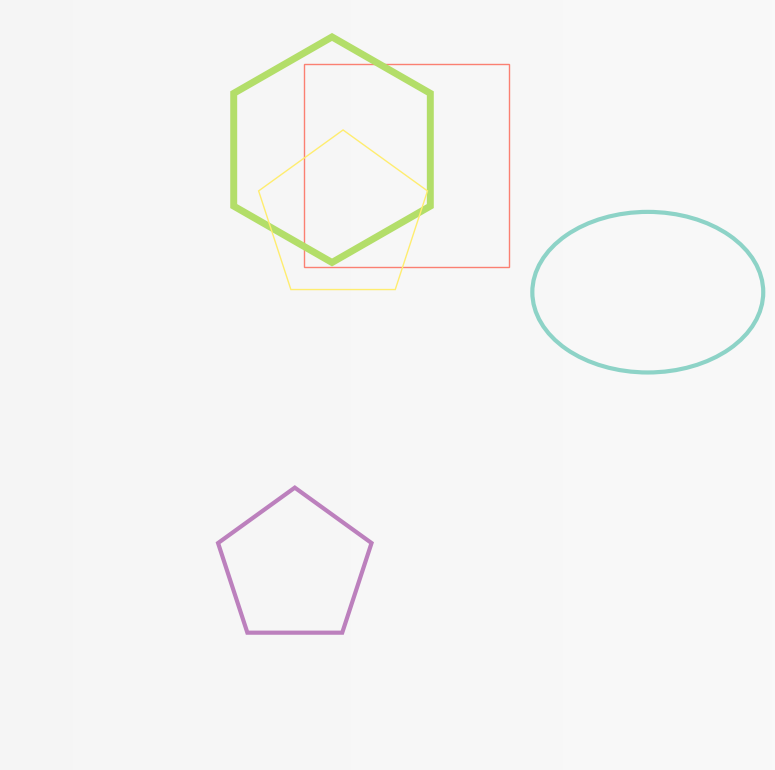[{"shape": "oval", "thickness": 1.5, "radius": 0.74, "center": [0.836, 0.621]}, {"shape": "square", "thickness": 0.5, "radius": 0.66, "center": [0.525, 0.785]}, {"shape": "hexagon", "thickness": 2.5, "radius": 0.73, "center": [0.428, 0.806]}, {"shape": "pentagon", "thickness": 1.5, "radius": 0.52, "center": [0.38, 0.263]}, {"shape": "pentagon", "thickness": 0.5, "radius": 0.57, "center": [0.443, 0.717]}]